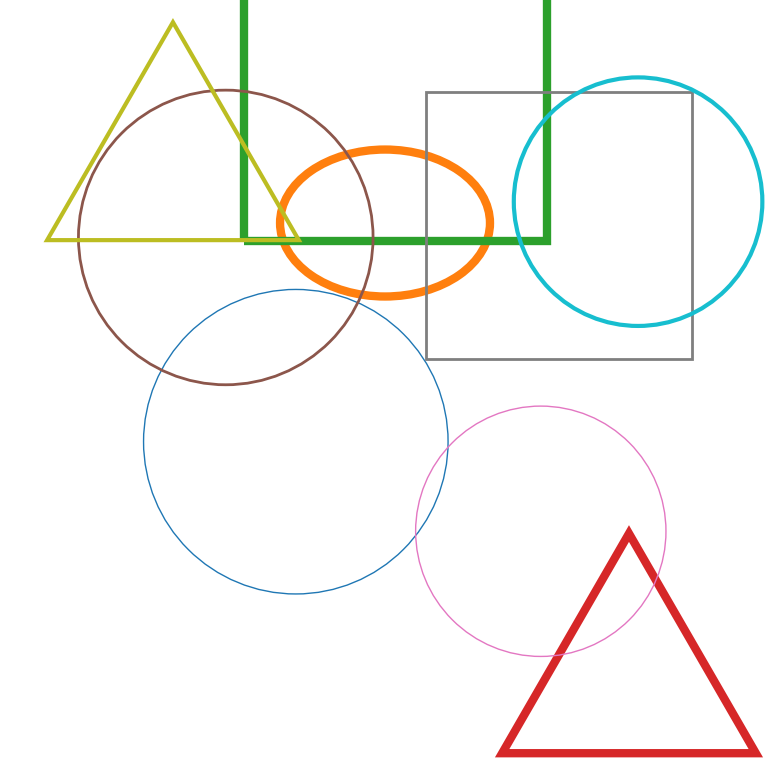[{"shape": "circle", "thickness": 0.5, "radius": 0.99, "center": [0.384, 0.426]}, {"shape": "oval", "thickness": 3, "radius": 0.68, "center": [0.5, 0.71]}, {"shape": "square", "thickness": 3, "radius": 0.99, "center": [0.514, 0.885]}, {"shape": "triangle", "thickness": 3, "radius": 0.95, "center": [0.817, 0.117]}, {"shape": "circle", "thickness": 1, "radius": 0.96, "center": [0.293, 0.692]}, {"shape": "circle", "thickness": 0.5, "radius": 0.81, "center": [0.702, 0.31]}, {"shape": "square", "thickness": 1, "radius": 0.87, "center": [0.726, 0.707]}, {"shape": "triangle", "thickness": 1.5, "radius": 0.94, "center": [0.225, 0.782]}, {"shape": "circle", "thickness": 1.5, "radius": 0.81, "center": [0.829, 0.738]}]